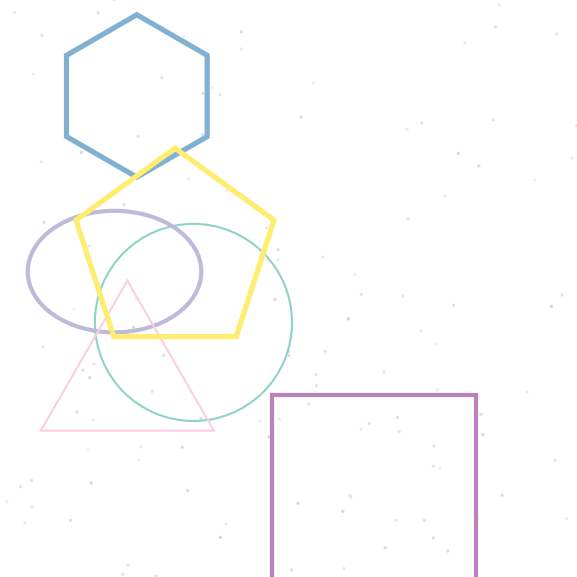[{"shape": "circle", "thickness": 1, "radius": 0.85, "center": [0.335, 0.441]}, {"shape": "oval", "thickness": 2, "radius": 0.75, "center": [0.198, 0.529]}, {"shape": "hexagon", "thickness": 2.5, "radius": 0.7, "center": [0.237, 0.833]}, {"shape": "triangle", "thickness": 1, "radius": 0.87, "center": [0.221, 0.34]}, {"shape": "square", "thickness": 2, "radius": 0.88, "center": [0.648, 0.137]}, {"shape": "pentagon", "thickness": 2.5, "radius": 0.9, "center": [0.303, 0.562]}]